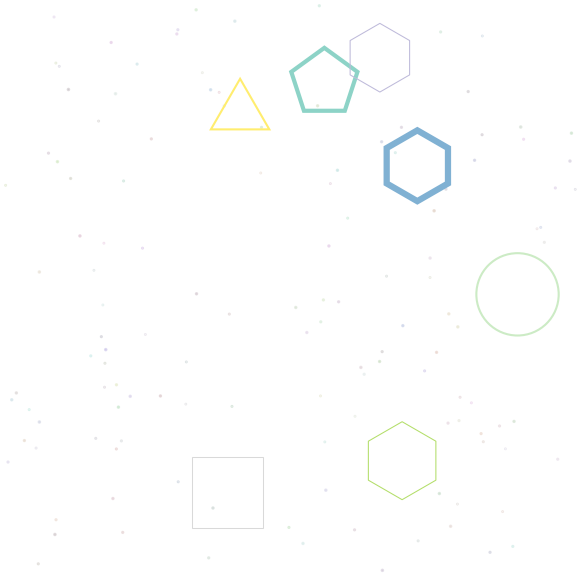[{"shape": "pentagon", "thickness": 2, "radius": 0.3, "center": [0.562, 0.856]}, {"shape": "hexagon", "thickness": 0.5, "radius": 0.3, "center": [0.658, 0.899]}, {"shape": "hexagon", "thickness": 3, "radius": 0.31, "center": [0.723, 0.712]}, {"shape": "hexagon", "thickness": 0.5, "radius": 0.34, "center": [0.696, 0.201]}, {"shape": "square", "thickness": 0.5, "radius": 0.31, "center": [0.394, 0.147]}, {"shape": "circle", "thickness": 1, "radius": 0.36, "center": [0.896, 0.489]}, {"shape": "triangle", "thickness": 1, "radius": 0.29, "center": [0.416, 0.804]}]